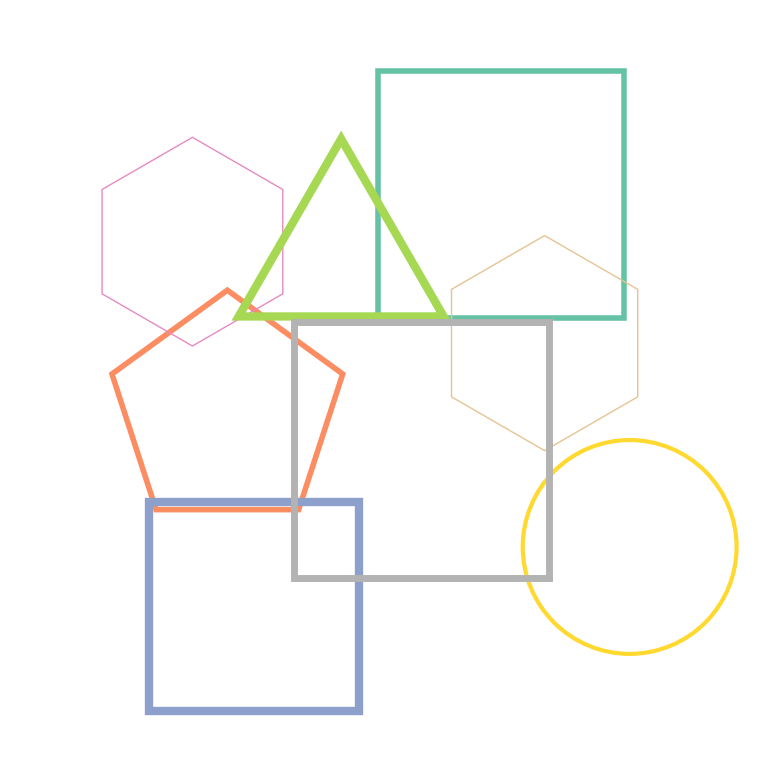[{"shape": "square", "thickness": 2, "radius": 0.8, "center": [0.651, 0.748]}, {"shape": "pentagon", "thickness": 2, "radius": 0.79, "center": [0.295, 0.466]}, {"shape": "square", "thickness": 3, "radius": 0.68, "center": [0.33, 0.213]}, {"shape": "hexagon", "thickness": 0.5, "radius": 0.68, "center": [0.25, 0.686]}, {"shape": "triangle", "thickness": 3, "radius": 0.77, "center": [0.443, 0.666]}, {"shape": "circle", "thickness": 1.5, "radius": 0.69, "center": [0.818, 0.29]}, {"shape": "hexagon", "thickness": 0.5, "radius": 0.7, "center": [0.707, 0.554]}, {"shape": "square", "thickness": 2.5, "radius": 0.83, "center": [0.547, 0.416]}]